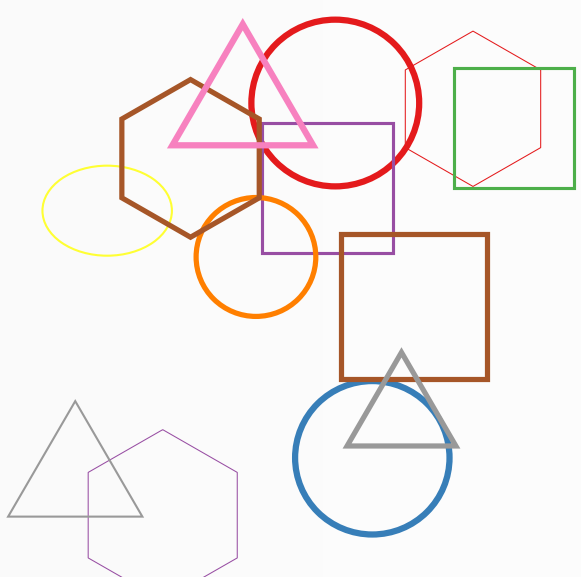[{"shape": "hexagon", "thickness": 0.5, "radius": 0.67, "center": [0.814, 0.811]}, {"shape": "circle", "thickness": 3, "radius": 0.72, "center": [0.577, 0.821]}, {"shape": "circle", "thickness": 3, "radius": 0.66, "center": [0.641, 0.206]}, {"shape": "square", "thickness": 1.5, "radius": 0.52, "center": [0.884, 0.778]}, {"shape": "hexagon", "thickness": 0.5, "radius": 0.74, "center": [0.28, 0.107]}, {"shape": "square", "thickness": 1.5, "radius": 0.56, "center": [0.563, 0.673]}, {"shape": "circle", "thickness": 2.5, "radius": 0.51, "center": [0.44, 0.554]}, {"shape": "oval", "thickness": 1, "radius": 0.56, "center": [0.184, 0.634]}, {"shape": "hexagon", "thickness": 2.5, "radius": 0.68, "center": [0.328, 0.725]}, {"shape": "square", "thickness": 2.5, "radius": 0.63, "center": [0.712, 0.468]}, {"shape": "triangle", "thickness": 3, "radius": 0.7, "center": [0.418, 0.817]}, {"shape": "triangle", "thickness": 2.5, "radius": 0.54, "center": [0.691, 0.281]}, {"shape": "triangle", "thickness": 1, "radius": 0.67, "center": [0.129, 0.171]}]